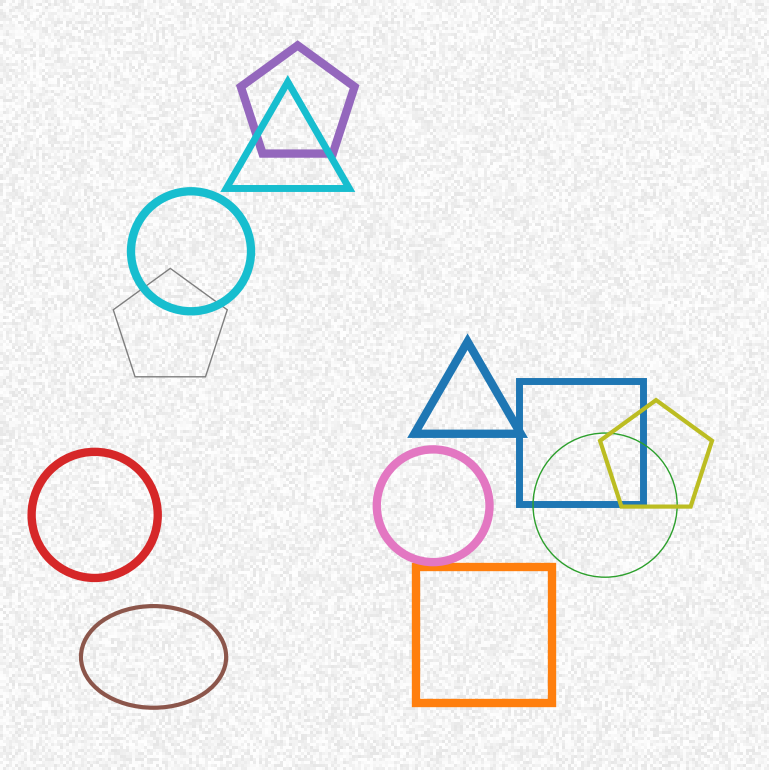[{"shape": "square", "thickness": 2.5, "radius": 0.4, "center": [0.754, 0.426]}, {"shape": "triangle", "thickness": 3, "radius": 0.4, "center": [0.607, 0.477]}, {"shape": "square", "thickness": 3, "radius": 0.44, "center": [0.628, 0.175]}, {"shape": "circle", "thickness": 0.5, "radius": 0.47, "center": [0.786, 0.344]}, {"shape": "circle", "thickness": 3, "radius": 0.41, "center": [0.123, 0.331]}, {"shape": "pentagon", "thickness": 3, "radius": 0.39, "center": [0.387, 0.863]}, {"shape": "oval", "thickness": 1.5, "radius": 0.47, "center": [0.199, 0.147]}, {"shape": "circle", "thickness": 3, "radius": 0.37, "center": [0.563, 0.343]}, {"shape": "pentagon", "thickness": 0.5, "radius": 0.39, "center": [0.221, 0.574]}, {"shape": "pentagon", "thickness": 1.5, "radius": 0.38, "center": [0.852, 0.404]}, {"shape": "triangle", "thickness": 2.5, "radius": 0.46, "center": [0.374, 0.801]}, {"shape": "circle", "thickness": 3, "radius": 0.39, "center": [0.248, 0.674]}]